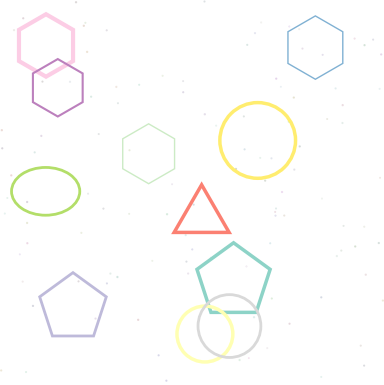[{"shape": "pentagon", "thickness": 2.5, "radius": 0.5, "center": [0.607, 0.269]}, {"shape": "circle", "thickness": 2.5, "radius": 0.36, "center": [0.532, 0.132]}, {"shape": "pentagon", "thickness": 2, "radius": 0.45, "center": [0.19, 0.201]}, {"shape": "triangle", "thickness": 2.5, "radius": 0.41, "center": [0.524, 0.438]}, {"shape": "hexagon", "thickness": 1, "radius": 0.41, "center": [0.819, 0.876]}, {"shape": "oval", "thickness": 2, "radius": 0.44, "center": [0.119, 0.503]}, {"shape": "hexagon", "thickness": 3, "radius": 0.41, "center": [0.12, 0.882]}, {"shape": "circle", "thickness": 2, "radius": 0.41, "center": [0.596, 0.153]}, {"shape": "hexagon", "thickness": 1.5, "radius": 0.37, "center": [0.15, 0.772]}, {"shape": "hexagon", "thickness": 1, "radius": 0.39, "center": [0.386, 0.601]}, {"shape": "circle", "thickness": 2.5, "radius": 0.49, "center": [0.669, 0.635]}]